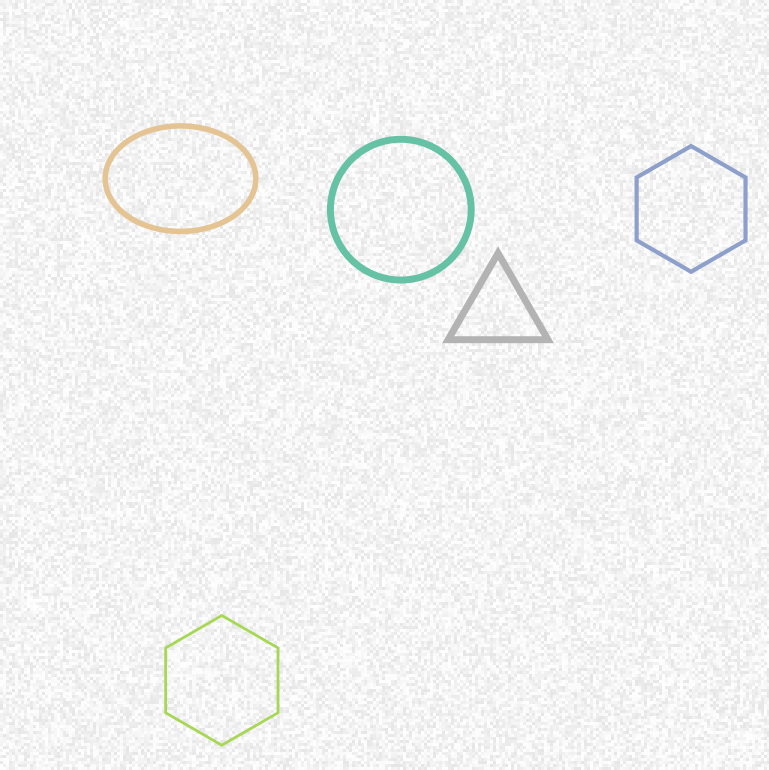[{"shape": "circle", "thickness": 2.5, "radius": 0.46, "center": [0.521, 0.728]}, {"shape": "hexagon", "thickness": 1.5, "radius": 0.41, "center": [0.898, 0.729]}, {"shape": "hexagon", "thickness": 1, "radius": 0.42, "center": [0.288, 0.116]}, {"shape": "oval", "thickness": 2, "radius": 0.49, "center": [0.234, 0.768]}, {"shape": "triangle", "thickness": 2.5, "radius": 0.37, "center": [0.647, 0.596]}]